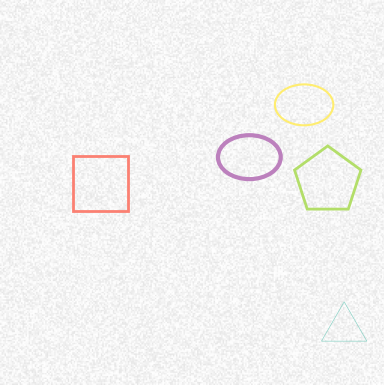[{"shape": "triangle", "thickness": 0.5, "radius": 0.34, "center": [0.894, 0.148]}, {"shape": "square", "thickness": 2, "radius": 0.36, "center": [0.262, 0.524]}, {"shape": "pentagon", "thickness": 2, "radius": 0.45, "center": [0.851, 0.53]}, {"shape": "oval", "thickness": 3, "radius": 0.41, "center": [0.648, 0.592]}, {"shape": "oval", "thickness": 1.5, "radius": 0.38, "center": [0.79, 0.728]}]